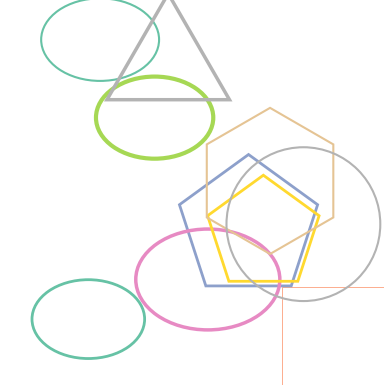[{"shape": "oval", "thickness": 1.5, "radius": 0.77, "center": [0.26, 0.897]}, {"shape": "oval", "thickness": 2, "radius": 0.73, "center": [0.229, 0.171]}, {"shape": "square", "thickness": 0.5, "radius": 0.71, "center": [0.874, 0.113]}, {"shape": "pentagon", "thickness": 2, "radius": 0.94, "center": [0.646, 0.41]}, {"shape": "oval", "thickness": 2.5, "radius": 0.94, "center": [0.54, 0.274]}, {"shape": "oval", "thickness": 3, "radius": 0.76, "center": [0.402, 0.694]}, {"shape": "pentagon", "thickness": 2, "radius": 0.76, "center": [0.684, 0.393]}, {"shape": "hexagon", "thickness": 1.5, "radius": 0.95, "center": [0.701, 0.53]}, {"shape": "circle", "thickness": 1.5, "radius": 1.0, "center": [0.788, 0.418]}, {"shape": "triangle", "thickness": 2.5, "radius": 0.92, "center": [0.437, 0.833]}]